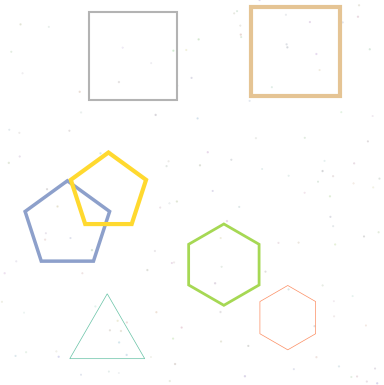[{"shape": "triangle", "thickness": 0.5, "radius": 0.56, "center": [0.279, 0.125]}, {"shape": "hexagon", "thickness": 0.5, "radius": 0.42, "center": [0.747, 0.175]}, {"shape": "pentagon", "thickness": 2.5, "radius": 0.58, "center": [0.175, 0.415]}, {"shape": "hexagon", "thickness": 2, "radius": 0.53, "center": [0.581, 0.313]}, {"shape": "pentagon", "thickness": 3, "radius": 0.51, "center": [0.282, 0.501]}, {"shape": "square", "thickness": 3, "radius": 0.58, "center": [0.767, 0.867]}, {"shape": "square", "thickness": 1.5, "radius": 0.57, "center": [0.345, 0.854]}]